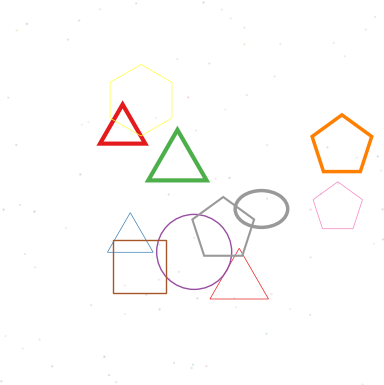[{"shape": "triangle", "thickness": 0.5, "radius": 0.44, "center": [0.621, 0.267]}, {"shape": "triangle", "thickness": 3, "radius": 0.34, "center": [0.319, 0.661]}, {"shape": "triangle", "thickness": 0.5, "radius": 0.34, "center": [0.338, 0.379]}, {"shape": "triangle", "thickness": 3, "radius": 0.44, "center": [0.461, 0.575]}, {"shape": "circle", "thickness": 1, "radius": 0.49, "center": [0.504, 0.346]}, {"shape": "pentagon", "thickness": 2.5, "radius": 0.41, "center": [0.888, 0.62]}, {"shape": "hexagon", "thickness": 0.5, "radius": 0.46, "center": [0.366, 0.74]}, {"shape": "square", "thickness": 1, "radius": 0.35, "center": [0.363, 0.308]}, {"shape": "pentagon", "thickness": 0.5, "radius": 0.34, "center": [0.877, 0.461]}, {"shape": "oval", "thickness": 2.5, "radius": 0.34, "center": [0.679, 0.457]}, {"shape": "pentagon", "thickness": 1.5, "radius": 0.42, "center": [0.58, 0.404]}]